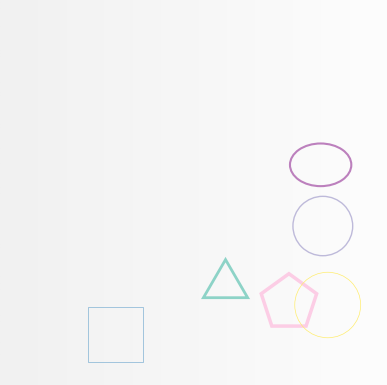[{"shape": "triangle", "thickness": 2, "radius": 0.33, "center": [0.582, 0.26]}, {"shape": "circle", "thickness": 1, "radius": 0.39, "center": [0.833, 0.413]}, {"shape": "square", "thickness": 0.5, "radius": 0.35, "center": [0.297, 0.131]}, {"shape": "pentagon", "thickness": 2.5, "radius": 0.38, "center": [0.746, 0.214]}, {"shape": "oval", "thickness": 1.5, "radius": 0.4, "center": [0.827, 0.572]}, {"shape": "circle", "thickness": 0.5, "radius": 0.43, "center": [0.846, 0.208]}]